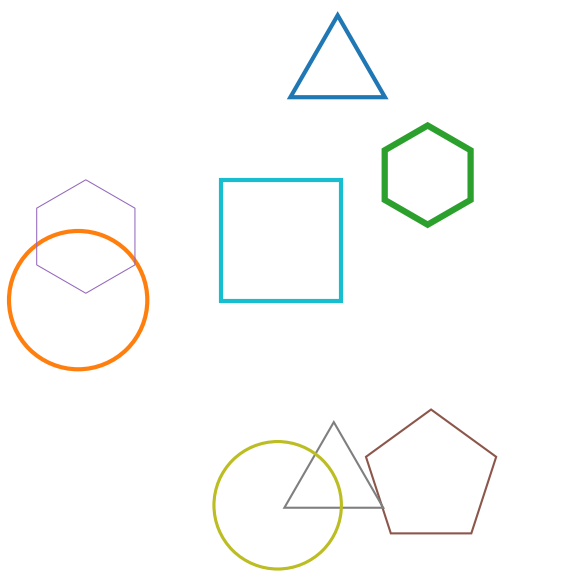[{"shape": "triangle", "thickness": 2, "radius": 0.47, "center": [0.585, 0.878]}, {"shape": "circle", "thickness": 2, "radius": 0.6, "center": [0.135, 0.479]}, {"shape": "hexagon", "thickness": 3, "radius": 0.43, "center": [0.741, 0.696]}, {"shape": "hexagon", "thickness": 0.5, "radius": 0.49, "center": [0.149, 0.59]}, {"shape": "pentagon", "thickness": 1, "radius": 0.59, "center": [0.746, 0.171]}, {"shape": "triangle", "thickness": 1, "radius": 0.49, "center": [0.578, 0.169]}, {"shape": "circle", "thickness": 1.5, "radius": 0.55, "center": [0.481, 0.124]}, {"shape": "square", "thickness": 2, "radius": 0.52, "center": [0.487, 0.583]}]